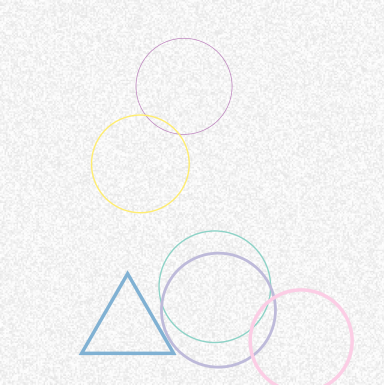[{"shape": "circle", "thickness": 1, "radius": 0.72, "center": [0.558, 0.255]}, {"shape": "circle", "thickness": 2, "radius": 0.74, "center": [0.567, 0.194]}, {"shape": "triangle", "thickness": 2.5, "radius": 0.69, "center": [0.331, 0.151]}, {"shape": "circle", "thickness": 2.5, "radius": 0.66, "center": [0.782, 0.115]}, {"shape": "circle", "thickness": 0.5, "radius": 0.62, "center": [0.478, 0.776]}, {"shape": "circle", "thickness": 1, "radius": 0.63, "center": [0.365, 0.574]}]